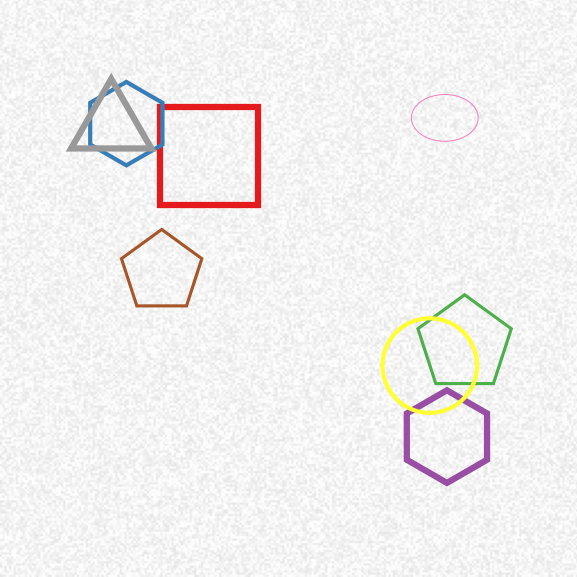[{"shape": "square", "thickness": 3, "radius": 0.43, "center": [0.362, 0.729]}, {"shape": "hexagon", "thickness": 2, "radius": 0.36, "center": [0.219, 0.785]}, {"shape": "pentagon", "thickness": 1.5, "radius": 0.42, "center": [0.805, 0.404]}, {"shape": "hexagon", "thickness": 3, "radius": 0.4, "center": [0.774, 0.243]}, {"shape": "circle", "thickness": 2, "radius": 0.41, "center": [0.744, 0.366]}, {"shape": "pentagon", "thickness": 1.5, "radius": 0.37, "center": [0.28, 0.529]}, {"shape": "oval", "thickness": 0.5, "radius": 0.29, "center": [0.77, 0.795]}, {"shape": "triangle", "thickness": 3, "radius": 0.4, "center": [0.193, 0.782]}]